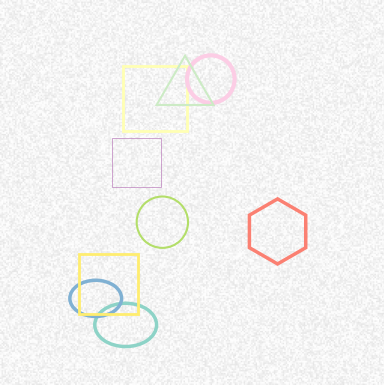[{"shape": "oval", "thickness": 2.5, "radius": 0.4, "center": [0.326, 0.156]}, {"shape": "square", "thickness": 2, "radius": 0.42, "center": [0.402, 0.744]}, {"shape": "hexagon", "thickness": 2.5, "radius": 0.42, "center": [0.721, 0.399]}, {"shape": "oval", "thickness": 2.5, "radius": 0.34, "center": [0.249, 0.225]}, {"shape": "circle", "thickness": 1.5, "radius": 0.33, "center": [0.422, 0.423]}, {"shape": "circle", "thickness": 3, "radius": 0.31, "center": [0.548, 0.795]}, {"shape": "square", "thickness": 0.5, "radius": 0.32, "center": [0.355, 0.578]}, {"shape": "triangle", "thickness": 1.5, "radius": 0.43, "center": [0.481, 0.77]}, {"shape": "square", "thickness": 2, "radius": 0.39, "center": [0.282, 0.262]}]